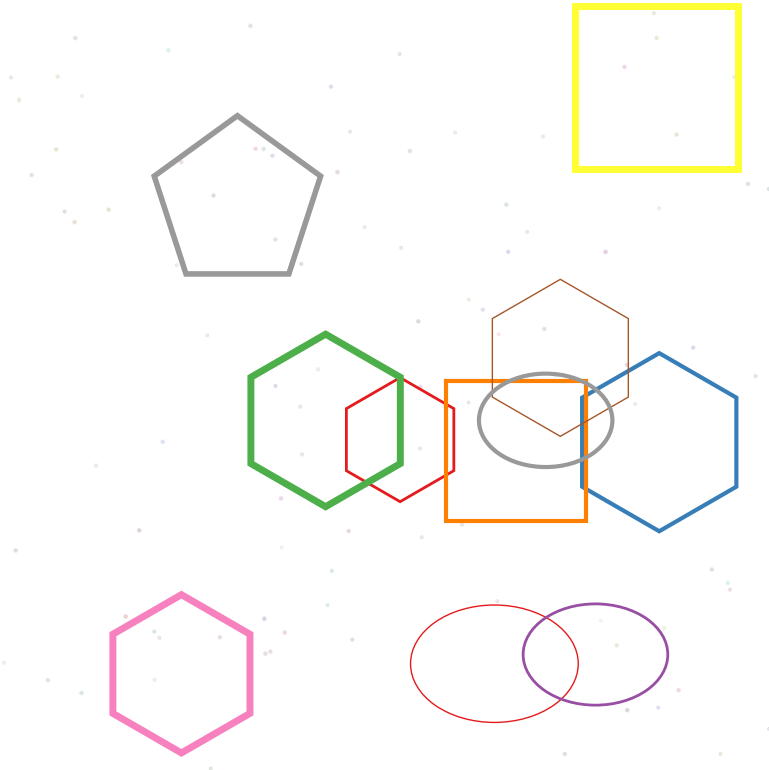[{"shape": "hexagon", "thickness": 1, "radius": 0.4, "center": [0.52, 0.429]}, {"shape": "oval", "thickness": 0.5, "radius": 0.54, "center": [0.642, 0.138]}, {"shape": "hexagon", "thickness": 1.5, "radius": 0.58, "center": [0.856, 0.426]}, {"shape": "hexagon", "thickness": 2.5, "radius": 0.56, "center": [0.423, 0.454]}, {"shape": "oval", "thickness": 1, "radius": 0.47, "center": [0.773, 0.15]}, {"shape": "square", "thickness": 1.5, "radius": 0.45, "center": [0.671, 0.414]}, {"shape": "square", "thickness": 2.5, "radius": 0.53, "center": [0.852, 0.886]}, {"shape": "hexagon", "thickness": 0.5, "radius": 0.51, "center": [0.728, 0.535]}, {"shape": "hexagon", "thickness": 2.5, "radius": 0.51, "center": [0.236, 0.125]}, {"shape": "pentagon", "thickness": 2, "radius": 0.57, "center": [0.308, 0.736]}, {"shape": "oval", "thickness": 1.5, "radius": 0.43, "center": [0.709, 0.454]}]